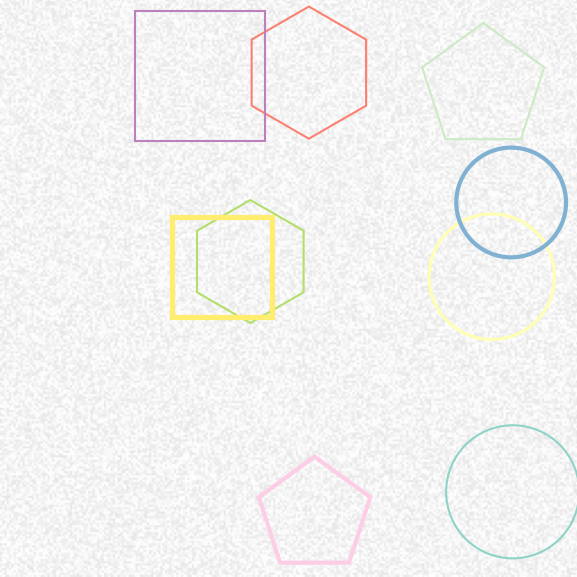[{"shape": "circle", "thickness": 1, "radius": 0.58, "center": [0.888, 0.147]}, {"shape": "circle", "thickness": 1.5, "radius": 0.54, "center": [0.852, 0.52]}, {"shape": "hexagon", "thickness": 1, "radius": 0.57, "center": [0.535, 0.873]}, {"shape": "circle", "thickness": 2, "radius": 0.48, "center": [0.885, 0.649]}, {"shape": "hexagon", "thickness": 1, "radius": 0.53, "center": [0.433, 0.546]}, {"shape": "pentagon", "thickness": 2, "radius": 0.51, "center": [0.545, 0.107]}, {"shape": "square", "thickness": 1, "radius": 0.56, "center": [0.346, 0.868]}, {"shape": "pentagon", "thickness": 1, "radius": 0.56, "center": [0.837, 0.848]}, {"shape": "square", "thickness": 2.5, "radius": 0.43, "center": [0.384, 0.537]}]